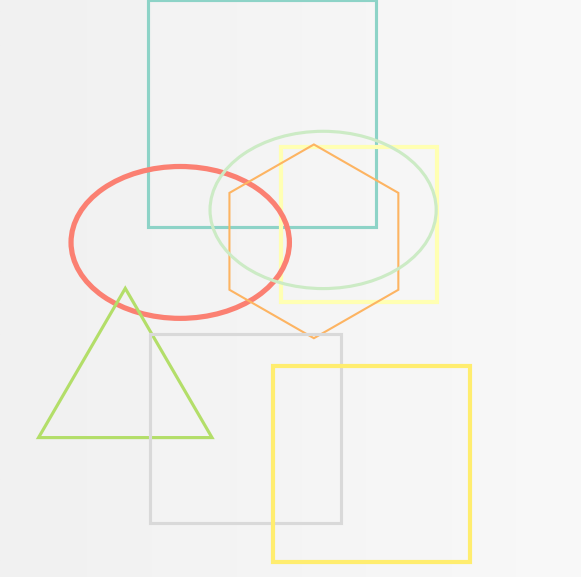[{"shape": "square", "thickness": 1.5, "radius": 0.98, "center": [0.451, 0.803]}, {"shape": "square", "thickness": 2, "radius": 0.67, "center": [0.618, 0.611]}, {"shape": "oval", "thickness": 2.5, "radius": 0.94, "center": [0.31, 0.579]}, {"shape": "hexagon", "thickness": 1, "radius": 0.84, "center": [0.54, 0.581]}, {"shape": "triangle", "thickness": 1.5, "radius": 0.86, "center": [0.216, 0.328]}, {"shape": "square", "thickness": 1.5, "radius": 0.82, "center": [0.422, 0.257]}, {"shape": "oval", "thickness": 1.5, "radius": 0.97, "center": [0.556, 0.636]}, {"shape": "square", "thickness": 2, "radius": 0.85, "center": [0.639, 0.195]}]